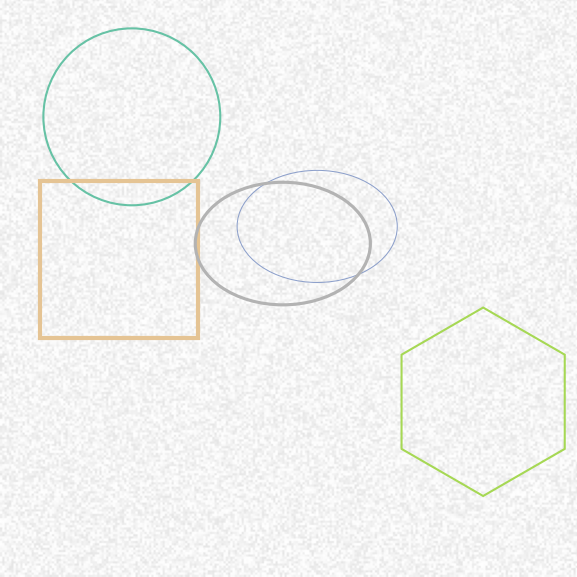[{"shape": "circle", "thickness": 1, "radius": 0.77, "center": [0.228, 0.797]}, {"shape": "oval", "thickness": 0.5, "radius": 0.69, "center": [0.549, 0.607]}, {"shape": "hexagon", "thickness": 1, "radius": 0.82, "center": [0.837, 0.303]}, {"shape": "square", "thickness": 2, "radius": 0.68, "center": [0.206, 0.549]}, {"shape": "oval", "thickness": 1.5, "radius": 0.76, "center": [0.49, 0.577]}]